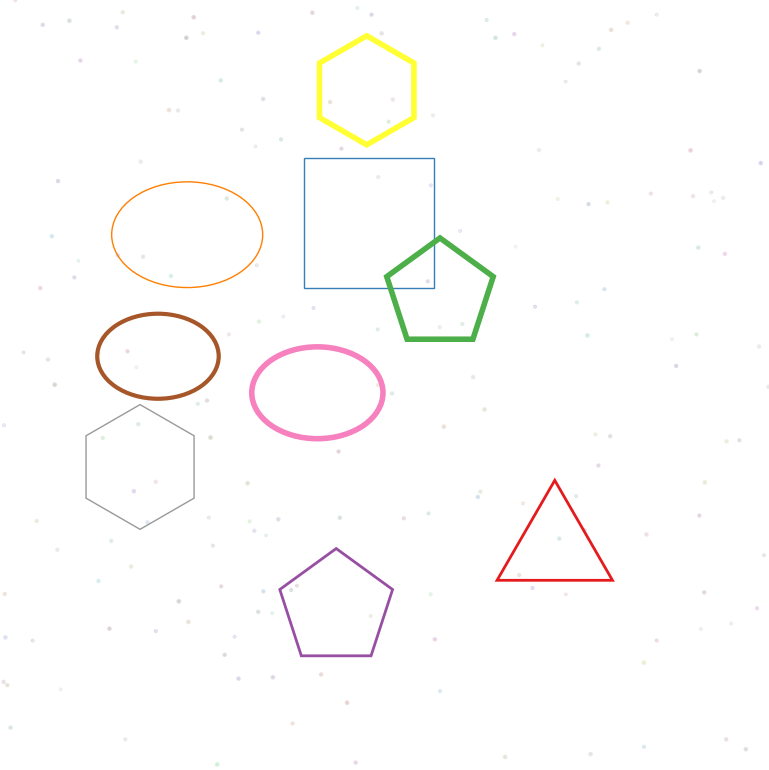[{"shape": "triangle", "thickness": 1, "radius": 0.43, "center": [0.72, 0.29]}, {"shape": "square", "thickness": 0.5, "radius": 0.42, "center": [0.48, 0.711]}, {"shape": "pentagon", "thickness": 2, "radius": 0.36, "center": [0.571, 0.618]}, {"shape": "pentagon", "thickness": 1, "radius": 0.39, "center": [0.437, 0.211]}, {"shape": "oval", "thickness": 0.5, "radius": 0.49, "center": [0.243, 0.695]}, {"shape": "hexagon", "thickness": 2, "radius": 0.35, "center": [0.476, 0.883]}, {"shape": "oval", "thickness": 1.5, "radius": 0.39, "center": [0.205, 0.537]}, {"shape": "oval", "thickness": 2, "radius": 0.43, "center": [0.412, 0.49]}, {"shape": "hexagon", "thickness": 0.5, "radius": 0.41, "center": [0.182, 0.394]}]